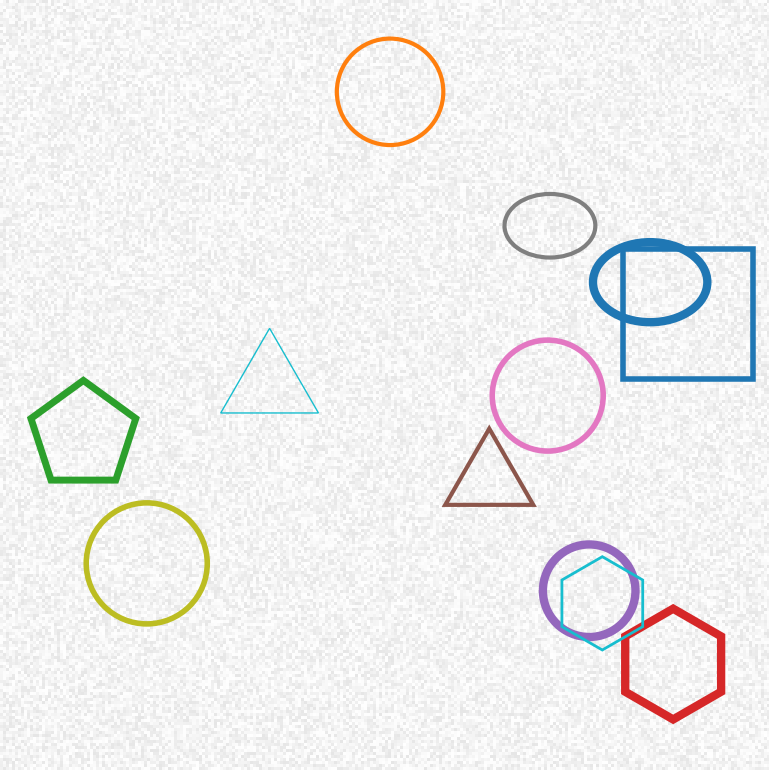[{"shape": "oval", "thickness": 3, "radius": 0.37, "center": [0.844, 0.634]}, {"shape": "square", "thickness": 2, "radius": 0.42, "center": [0.893, 0.592]}, {"shape": "circle", "thickness": 1.5, "radius": 0.35, "center": [0.507, 0.881]}, {"shape": "pentagon", "thickness": 2.5, "radius": 0.36, "center": [0.108, 0.434]}, {"shape": "hexagon", "thickness": 3, "radius": 0.36, "center": [0.874, 0.138]}, {"shape": "circle", "thickness": 3, "radius": 0.3, "center": [0.765, 0.233]}, {"shape": "triangle", "thickness": 1.5, "radius": 0.33, "center": [0.635, 0.377]}, {"shape": "circle", "thickness": 2, "radius": 0.36, "center": [0.711, 0.486]}, {"shape": "oval", "thickness": 1.5, "radius": 0.29, "center": [0.714, 0.707]}, {"shape": "circle", "thickness": 2, "radius": 0.39, "center": [0.191, 0.268]}, {"shape": "hexagon", "thickness": 1, "radius": 0.3, "center": [0.782, 0.216]}, {"shape": "triangle", "thickness": 0.5, "radius": 0.37, "center": [0.35, 0.5]}]